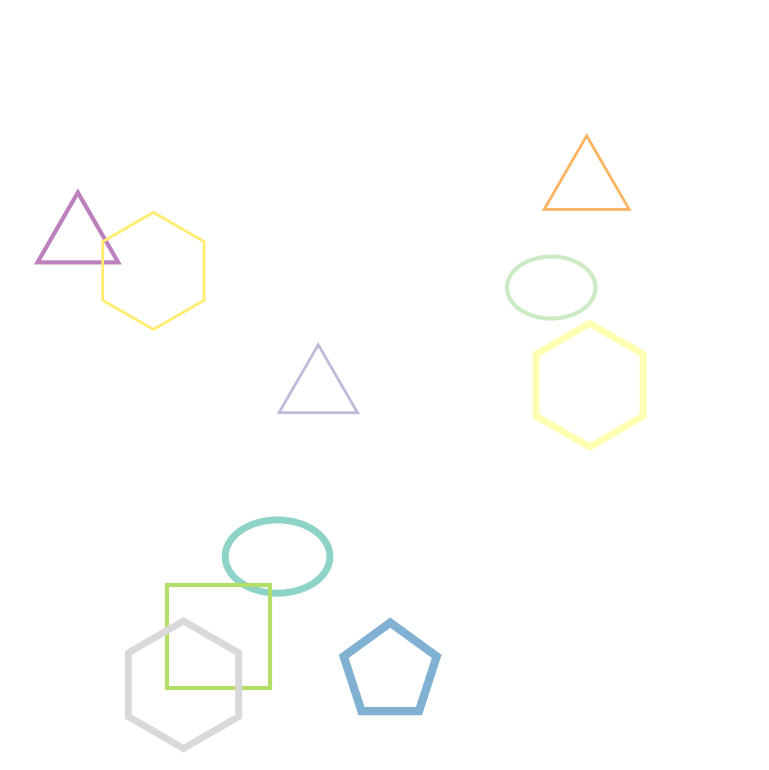[{"shape": "oval", "thickness": 2.5, "radius": 0.34, "center": [0.36, 0.277]}, {"shape": "hexagon", "thickness": 2.5, "radius": 0.4, "center": [0.766, 0.5]}, {"shape": "triangle", "thickness": 1, "radius": 0.29, "center": [0.413, 0.493]}, {"shape": "pentagon", "thickness": 3, "radius": 0.32, "center": [0.507, 0.128]}, {"shape": "triangle", "thickness": 1, "radius": 0.32, "center": [0.762, 0.76]}, {"shape": "square", "thickness": 1.5, "radius": 0.33, "center": [0.284, 0.174]}, {"shape": "hexagon", "thickness": 2.5, "radius": 0.41, "center": [0.238, 0.111]}, {"shape": "triangle", "thickness": 1.5, "radius": 0.3, "center": [0.101, 0.69]}, {"shape": "oval", "thickness": 1.5, "radius": 0.29, "center": [0.716, 0.627]}, {"shape": "hexagon", "thickness": 1, "radius": 0.38, "center": [0.199, 0.648]}]